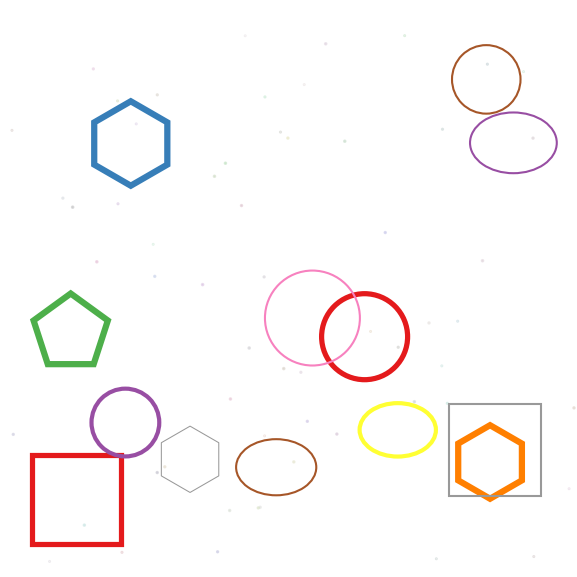[{"shape": "circle", "thickness": 2.5, "radius": 0.37, "center": [0.631, 0.416]}, {"shape": "square", "thickness": 2.5, "radius": 0.38, "center": [0.133, 0.134]}, {"shape": "hexagon", "thickness": 3, "radius": 0.37, "center": [0.226, 0.751]}, {"shape": "pentagon", "thickness": 3, "radius": 0.34, "center": [0.122, 0.423]}, {"shape": "oval", "thickness": 1, "radius": 0.38, "center": [0.889, 0.752]}, {"shape": "circle", "thickness": 2, "radius": 0.29, "center": [0.217, 0.267]}, {"shape": "hexagon", "thickness": 3, "radius": 0.32, "center": [0.849, 0.199]}, {"shape": "oval", "thickness": 2, "radius": 0.33, "center": [0.689, 0.255]}, {"shape": "circle", "thickness": 1, "radius": 0.3, "center": [0.842, 0.862]}, {"shape": "oval", "thickness": 1, "radius": 0.35, "center": [0.478, 0.19]}, {"shape": "circle", "thickness": 1, "radius": 0.41, "center": [0.541, 0.448]}, {"shape": "square", "thickness": 1, "radius": 0.4, "center": [0.857, 0.22]}, {"shape": "hexagon", "thickness": 0.5, "radius": 0.29, "center": [0.329, 0.204]}]